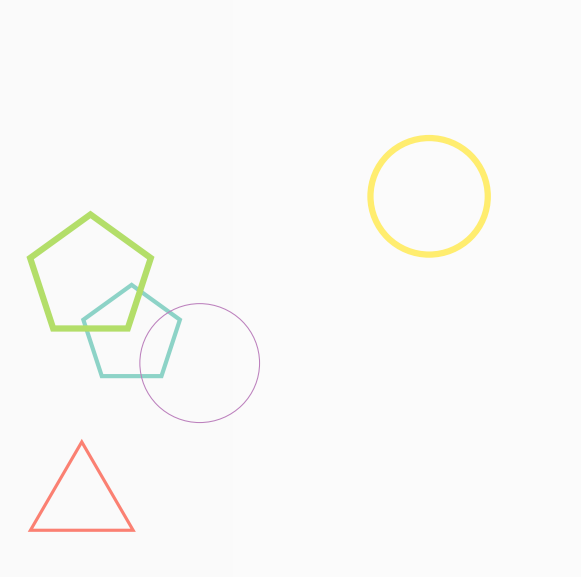[{"shape": "pentagon", "thickness": 2, "radius": 0.44, "center": [0.226, 0.418]}, {"shape": "triangle", "thickness": 1.5, "radius": 0.51, "center": [0.141, 0.132]}, {"shape": "pentagon", "thickness": 3, "radius": 0.55, "center": [0.156, 0.519]}, {"shape": "circle", "thickness": 0.5, "radius": 0.51, "center": [0.344, 0.37]}, {"shape": "circle", "thickness": 3, "radius": 0.5, "center": [0.738, 0.659]}]